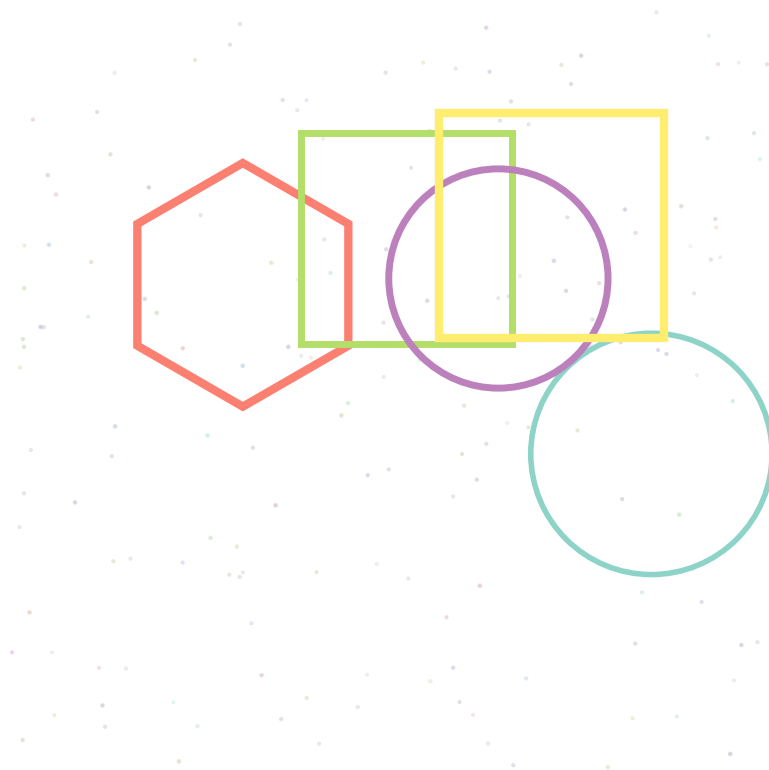[{"shape": "circle", "thickness": 2, "radius": 0.78, "center": [0.846, 0.411]}, {"shape": "hexagon", "thickness": 3, "radius": 0.79, "center": [0.315, 0.63]}, {"shape": "square", "thickness": 2.5, "radius": 0.68, "center": [0.528, 0.69]}, {"shape": "circle", "thickness": 2.5, "radius": 0.71, "center": [0.647, 0.638]}, {"shape": "square", "thickness": 3, "radius": 0.73, "center": [0.716, 0.707]}]